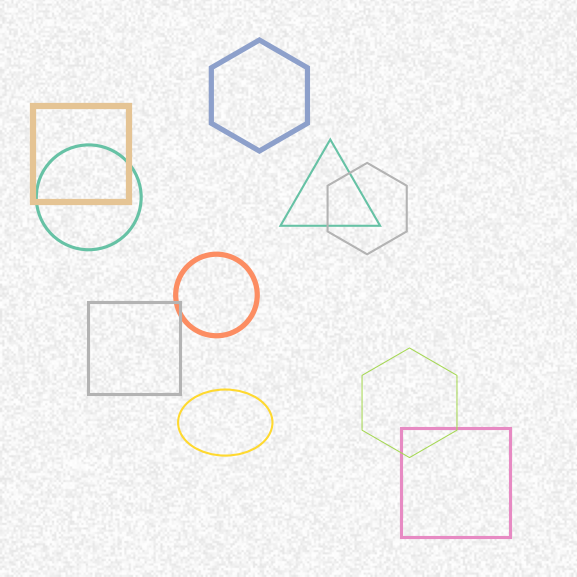[{"shape": "circle", "thickness": 1.5, "radius": 0.45, "center": [0.154, 0.657]}, {"shape": "triangle", "thickness": 1, "radius": 0.5, "center": [0.572, 0.658]}, {"shape": "circle", "thickness": 2.5, "radius": 0.35, "center": [0.375, 0.488]}, {"shape": "hexagon", "thickness": 2.5, "radius": 0.48, "center": [0.449, 0.834]}, {"shape": "square", "thickness": 1.5, "radius": 0.47, "center": [0.788, 0.164]}, {"shape": "hexagon", "thickness": 0.5, "radius": 0.47, "center": [0.709, 0.302]}, {"shape": "oval", "thickness": 1, "radius": 0.41, "center": [0.39, 0.267]}, {"shape": "square", "thickness": 3, "radius": 0.42, "center": [0.14, 0.733]}, {"shape": "hexagon", "thickness": 1, "radius": 0.4, "center": [0.636, 0.638]}, {"shape": "square", "thickness": 1.5, "radius": 0.4, "center": [0.232, 0.396]}]